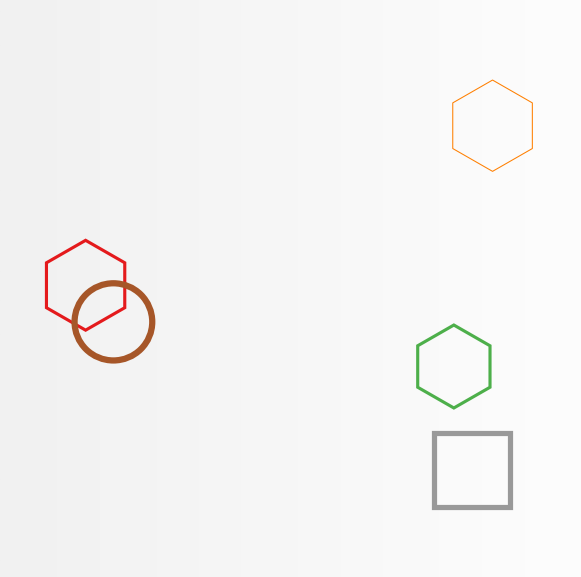[{"shape": "hexagon", "thickness": 1.5, "radius": 0.39, "center": [0.147, 0.505]}, {"shape": "hexagon", "thickness": 1.5, "radius": 0.36, "center": [0.781, 0.364]}, {"shape": "hexagon", "thickness": 0.5, "radius": 0.4, "center": [0.847, 0.781]}, {"shape": "circle", "thickness": 3, "radius": 0.33, "center": [0.195, 0.442]}, {"shape": "square", "thickness": 2.5, "radius": 0.32, "center": [0.812, 0.185]}]